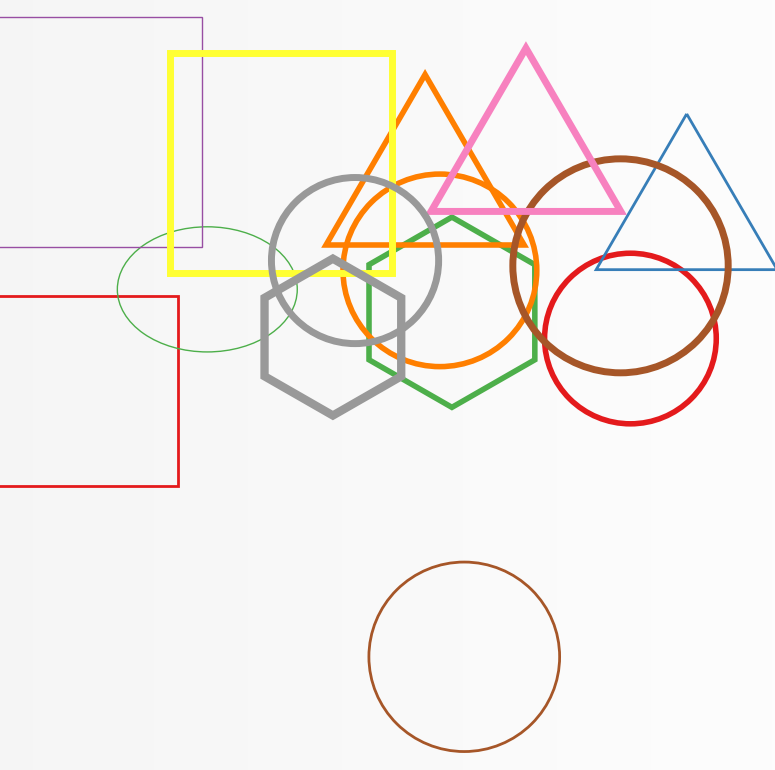[{"shape": "square", "thickness": 1, "radius": 0.62, "center": [0.106, 0.492]}, {"shape": "circle", "thickness": 2, "radius": 0.55, "center": [0.813, 0.56]}, {"shape": "triangle", "thickness": 1, "radius": 0.67, "center": [0.886, 0.717]}, {"shape": "oval", "thickness": 0.5, "radius": 0.58, "center": [0.267, 0.624]}, {"shape": "hexagon", "thickness": 2, "radius": 0.62, "center": [0.583, 0.595]}, {"shape": "square", "thickness": 0.5, "radius": 0.75, "center": [0.11, 0.829]}, {"shape": "triangle", "thickness": 2, "radius": 0.74, "center": [0.548, 0.756]}, {"shape": "circle", "thickness": 2, "radius": 0.63, "center": [0.568, 0.649]}, {"shape": "square", "thickness": 2.5, "radius": 0.72, "center": [0.363, 0.788]}, {"shape": "circle", "thickness": 2.5, "radius": 0.69, "center": [0.801, 0.655]}, {"shape": "circle", "thickness": 1, "radius": 0.62, "center": [0.599, 0.147]}, {"shape": "triangle", "thickness": 2.5, "radius": 0.71, "center": [0.679, 0.796]}, {"shape": "hexagon", "thickness": 3, "radius": 0.51, "center": [0.43, 0.562]}, {"shape": "circle", "thickness": 2.5, "radius": 0.54, "center": [0.458, 0.662]}]